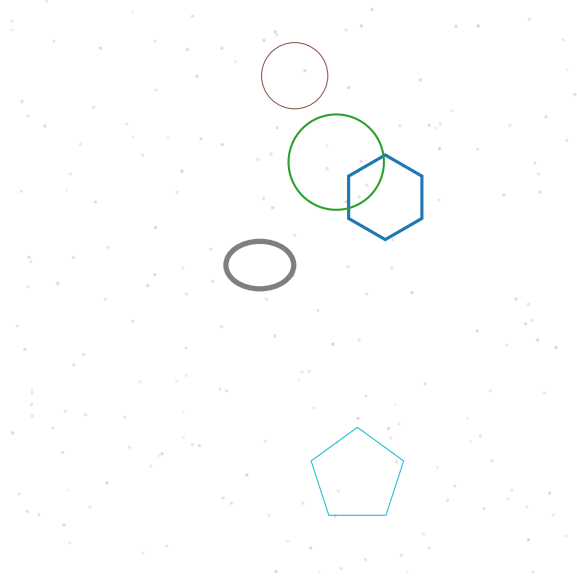[{"shape": "hexagon", "thickness": 1.5, "radius": 0.37, "center": [0.667, 0.658]}, {"shape": "circle", "thickness": 1, "radius": 0.41, "center": [0.582, 0.718]}, {"shape": "circle", "thickness": 0.5, "radius": 0.29, "center": [0.51, 0.868]}, {"shape": "oval", "thickness": 2.5, "radius": 0.29, "center": [0.45, 0.54]}, {"shape": "pentagon", "thickness": 0.5, "radius": 0.42, "center": [0.619, 0.175]}]